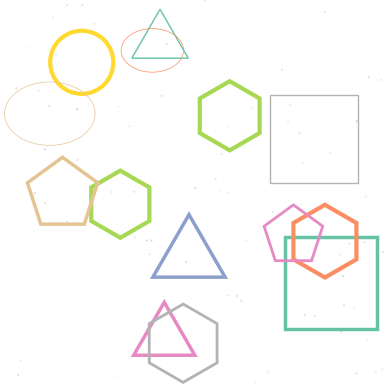[{"shape": "square", "thickness": 2.5, "radius": 0.59, "center": [0.859, 0.265]}, {"shape": "triangle", "thickness": 1, "radius": 0.42, "center": [0.416, 0.891]}, {"shape": "hexagon", "thickness": 3, "radius": 0.47, "center": [0.844, 0.374]}, {"shape": "oval", "thickness": 0.5, "radius": 0.4, "center": [0.396, 0.869]}, {"shape": "triangle", "thickness": 2.5, "radius": 0.54, "center": [0.491, 0.334]}, {"shape": "pentagon", "thickness": 2, "radius": 0.4, "center": [0.762, 0.388]}, {"shape": "triangle", "thickness": 2.5, "radius": 0.46, "center": [0.427, 0.123]}, {"shape": "hexagon", "thickness": 3, "radius": 0.45, "center": [0.597, 0.699]}, {"shape": "hexagon", "thickness": 3, "radius": 0.44, "center": [0.313, 0.47]}, {"shape": "circle", "thickness": 3, "radius": 0.41, "center": [0.212, 0.838]}, {"shape": "pentagon", "thickness": 2.5, "radius": 0.48, "center": [0.162, 0.495]}, {"shape": "oval", "thickness": 0.5, "radius": 0.59, "center": [0.129, 0.705]}, {"shape": "square", "thickness": 1, "radius": 0.57, "center": [0.816, 0.639]}, {"shape": "hexagon", "thickness": 2, "radius": 0.51, "center": [0.476, 0.109]}]